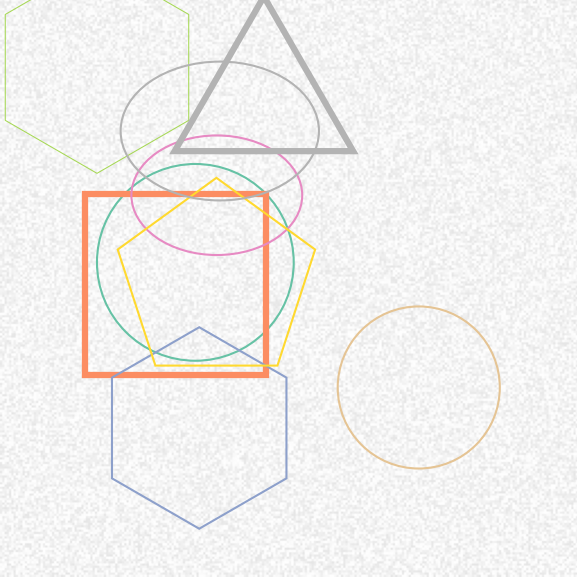[{"shape": "circle", "thickness": 1, "radius": 0.85, "center": [0.338, 0.545]}, {"shape": "square", "thickness": 3, "radius": 0.78, "center": [0.304, 0.507]}, {"shape": "hexagon", "thickness": 1, "radius": 0.87, "center": [0.345, 0.258]}, {"shape": "oval", "thickness": 1, "radius": 0.74, "center": [0.375, 0.661]}, {"shape": "hexagon", "thickness": 0.5, "radius": 0.92, "center": [0.168, 0.882]}, {"shape": "pentagon", "thickness": 1, "radius": 0.9, "center": [0.375, 0.511]}, {"shape": "circle", "thickness": 1, "radius": 0.7, "center": [0.725, 0.328]}, {"shape": "triangle", "thickness": 3, "radius": 0.89, "center": [0.457, 0.827]}, {"shape": "oval", "thickness": 1, "radius": 0.86, "center": [0.381, 0.772]}]